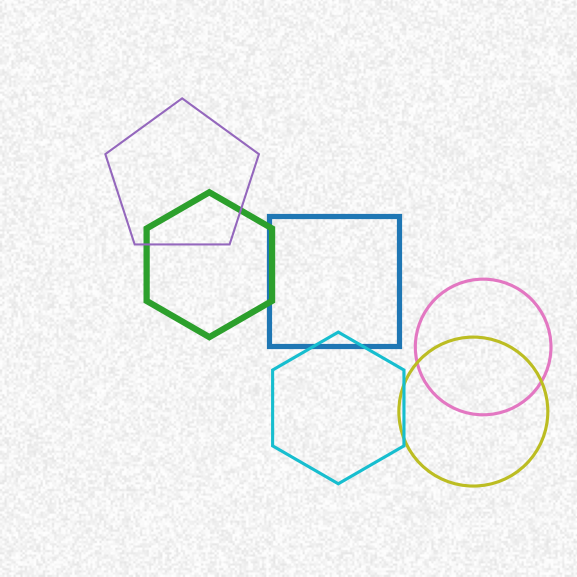[{"shape": "square", "thickness": 2.5, "radius": 0.56, "center": [0.579, 0.513]}, {"shape": "hexagon", "thickness": 3, "radius": 0.63, "center": [0.363, 0.541]}, {"shape": "pentagon", "thickness": 1, "radius": 0.7, "center": [0.315, 0.689]}, {"shape": "circle", "thickness": 1.5, "radius": 0.59, "center": [0.837, 0.398]}, {"shape": "circle", "thickness": 1.5, "radius": 0.64, "center": [0.82, 0.286]}, {"shape": "hexagon", "thickness": 1.5, "radius": 0.66, "center": [0.586, 0.293]}]